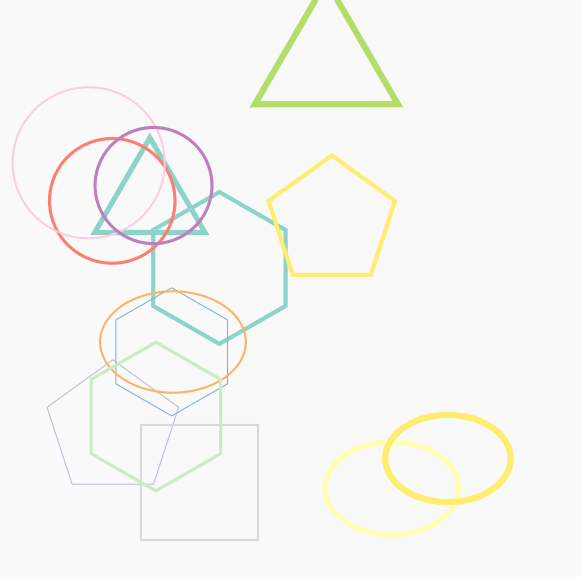[{"shape": "hexagon", "thickness": 2, "radius": 0.66, "center": [0.377, 0.535]}, {"shape": "triangle", "thickness": 2.5, "radius": 0.55, "center": [0.258, 0.651]}, {"shape": "oval", "thickness": 2.5, "radius": 0.57, "center": [0.674, 0.154]}, {"shape": "pentagon", "thickness": 0.5, "radius": 0.6, "center": [0.194, 0.257]}, {"shape": "circle", "thickness": 1.5, "radius": 0.54, "center": [0.193, 0.651]}, {"shape": "hexagon", "thickness": 0.5, "radius": 0.55, "center": [0.295, 0.39]}, {"shape": "oval", "thickness": 1, "radius": 0.63, "center": [0.298, 0.407]}, {"shape": "triangle", "thickness": 3, "radius": 0.71, "center": [0.562, 0.89]}, {"shape": "circle", "thickness": 1, "radius": 0.65, "center": [0.153, 0.717]}, {"shape": "square", "thickness": 1, "radius": 0.5, "center": [0.343, 0.163]}, {"shape": "circle", "thickness": 1.5, "radius": 0.5, "center": [0.264, 0.678]}, {"shape": "hexagon", "thickness": 1.5, "radius": 0.64, "center": [0.268, 0.278]}, {"shape": "pentagon", "thickness": 2, "radius": 0.57, "center": [0.571, 0.616]}, {"shape": "oval", "thickness": 3, "radius": 0.54, "center": [0.771, 0.205]}]